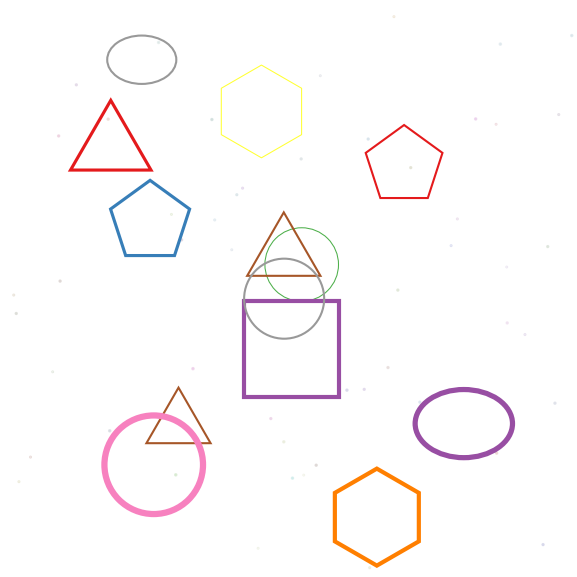[{"shape": "triangle", "thickness": 1.5, "radius": 0.4, "center": [0.192, 0.745]}, {"shape": "pentagon", "thickness": 1, "radius": 0.35, "center": [0.7, 0.713]}, {"shape": "pentagon", "thickness": 1.5, "radius": 0.36, "center": [0.26, 0.615]}, {"shape": "circle", "thickness": 0.5, "radius": 0.32, "center": [0.522, 0.541]}, {"shape": "oval", "thickness": 2.5, "radius": 0.42, "center": [0.803, 0.266]}, {"shape": "square", "thickness": 2, "radius": 0.41, "center": [0.505, 0.395]}, {"shape": "hexagon", "thickness": 2, "radius": 0.42, "center": [0.653, 0.104]}, {"shape": "hexagon", "thickness": 0.5, "radius": 0.4, "center": [0.453, 0.806]}, {"shape": "triangle", "thickness": 1, "radius": 0.37, "center": [0.491, 0.558]}, {"shape": "triangle", "thickness": 1, "radius": 0.32, "center": [0.309, 0.264]}, {"shape": "circle", "thickness": 3, "radius": 0.43, "center": [0.266, 0.194]}, {"shape": "circle", "thickness": 1, "radius": 0.35, "center": [0.492, 0.482]}, {"shape": "oval", "thickness": 1, "radius": 0.3, "center": [0.245, 0.896]}]